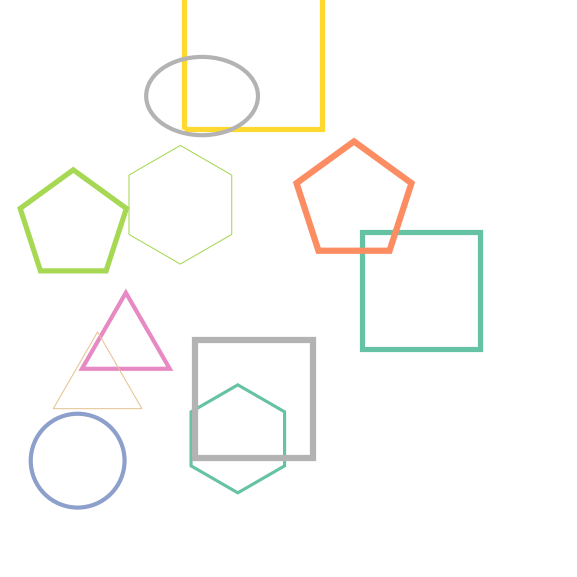[{"shape": "square", "thickness": 2.5, "radius": 0.51, "center": [0.73, 0.496]}, {"shape": "hexagon", "thickness": 1.5, "radius": 0.47, "center": [0.412, 0.239]}, {"shape": "pentagon", "thickness": 3, "radius": 0.52, "center": [0.613, 0.65]}, {"shape": "circle", "thickness": 2, "radius": 0.41, "center": [0.134, 0.201]}, {"shape": "triangle", "thickness": 2, "radius": 0.44, "center": [0.218, 0.404]}, {"shape": "hexagon", "thickness": 0.5, "radius": 0.51, "center": [0.312, 0.645]}, {"shape": "pentagon", "thickness": 2.5, "radius": 0.48, "center": [0.127, 0.608]}, {"shape": "square", "thickness": 2.5, "radius": 0.6, "center": [0.438, 0.895]}, {"shape": "triangle", "thickness": 0.5, "radius": 0.44, "center": [0.169, 0.336]}, {"shape": "oval", "thickness": 2, "radius": 0.48, "center": [0.35, 0.833]}, {"shape": "square", "thickness": 3, "radius": 0.51, "center": [0.439, 0.309]}]